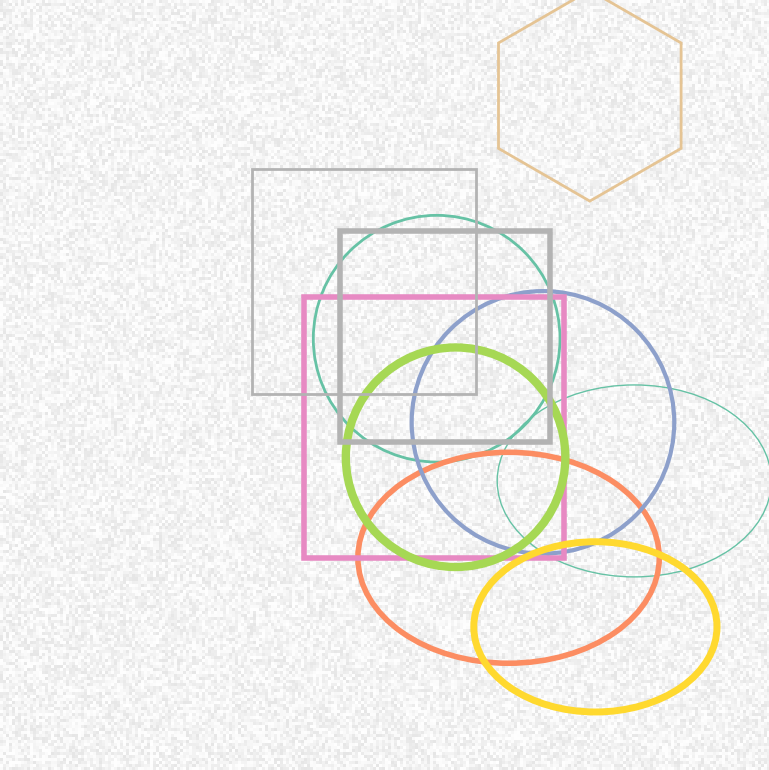[{"shape": "oval", "thickness": 0.5, "radius": 0.89, "center": [0.824, 0.375]}, {"shape": "circle", "thickness": 1, "radius": 0.8, "center": [0.567, 0.56]}, {"shape": "oval", "thickness": 2, "radius": 0.98, "center": [0.661, 0.276]}, {"shape": "circle", "thickness": 1.5, "radius": 0.85, "center": [0.705, 0.451]}, {"shape": "square", "thickness": 2, "radius": 0.85, "center": [0.563, 0.445]}, {"shape": "circle", "thickness": 3, "radius": 0.71, "center": [0.592, 0.406]}, {"shape": "oval", "thickness": 2.5, "radius": 0.79, "center": [0.773, 0.186]}, {"shape": "hexagon", "thickness": 1, "radius": 0.68, "center": [0.766, 0.876]}, {"shape": "square", "thickness": 1, "radius": 0.73, "center": [0.473, 0.634]}, {"shape": "square", "thickness": 2, "radius": 0.68, "center": [0.578, 0.563]}]